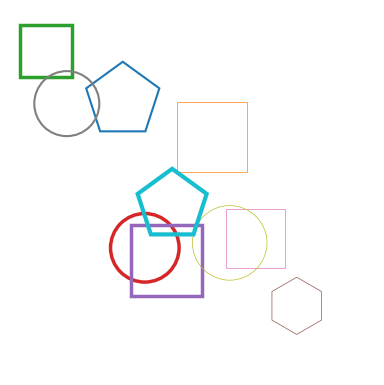[{"shape": "pentagon", "thickness": 1.5, "radius": 0.5, "center": [0.319, 0.74]}, {"shape": "square", "thickness": 0.5, "radius": 0.45, "center": [0.55, 0.644]}, {"shape": "square", "thickness": 2.5, "radius": 0.34, "center": [0.12, 0.868]}, {"shape": "circle", "thickness": 2.5, "radius": 0.45, "center": [0.376, 0.356]}, {"shape": "square", "thickness": 2.5, "radius": 0.46, "center": [0.432, 0.323]}, {"shape": "hexagon", "thickness": 0.5, "radius": 0.37, "center": [0.771, 0.206]}, {"shape": "square", "thickness": 0.5, "radius": 0.39, "center": [0.664, 0.38]}, {"shape": "circle", "thickness": 1.5, "radius": 0.42, "center": [0.173, 0.731]}, {"shape": "circle", "thickness": 0.5, "radius": 0.48, "center": [0.597, 0.369]}, {"shape": "pentagon", "thickness": 3, "radius": 0.47, "center": [0.447, 0.467]}]